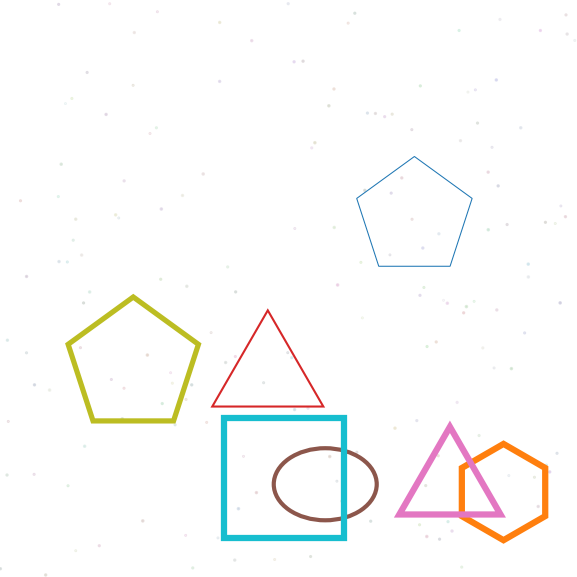[{"shape": "pentagon", "thickness": 0.5, "radius": 0.53, "center": [0.718, 0.623]}, {"shape": "hexagon", "thickness": 3, "radius": 0.42, "center": [0.872, 0.147]}, {"shape": "triangle", "thickness": 1, "radius": 0.56, "center": [0.464, 0.351]}, {"shape": "oval", "thickness": 2, "radius": 0.45, "center": [0.563, 0.161]}, {"shape": "triangle", "thickness": 3, "radius": 0.51, "center": [0.779, 0.159]}, {"shape": "pentagon", "thickness": 2.5, "radius": 0.59, "center": [0.231, 0.366]}, {"shape": "square", "thickness": 3, "radius": 0.52, "center": [0.492, 0.172]}]